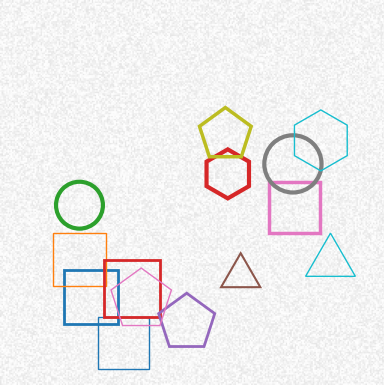[{"shape": "square", "thickness": 1, "radius": 0.33, "center": [0.322, 0.109]}, {"shape": "square", "thickness": 2, "radius": 0.35, "center": [0.236, 0.229]}, {"shape": "square", "thickness": 1, "radius": 0.34, "center": [0.206, 0.325]}, {"shape": "circle", "thickness": 3, "radius": 0.3, "center": [0.206, 0.467]}, {"shape": "hexagon", "thickness": 3, "radius": 0.32, "center": [0.592, 0.548]}, {"shape": "square", "thickness": 2, "radius": 0.36, "center": [0.342, 0.251]}, {"shape": "pentagon", "thickness": 2, "radius": 0.38, "center": [0.485, 0.162]}, {"shape": "triangle", "thickness": 1.5, "radius": 0.29, "center": [0.625, 0.284]}, {"shape": "pentagon", "thickness": 1, "radius": 0.41, "center": [0.367, 0.221]}, {"shape": "square", "thickness": 2.5, "radius": 0.33, "center": [0.765, 0.461]}, {"shape": "circle", "thickness": 3, "radius": 0.37, "center": [0.761, 0.574]}, {"shape": "pentagon", "thickness": 2.5, "radius": 0.35, "center": [0.585, 0.65]}, {"shape": "hexagon", "thickness": 1, "radius": 0.4, "center": [0.833, 0.635]}, {"shape": "triangle", "thickness": 1, "radius": 0.37, "center": [0.858, 0.32]}]